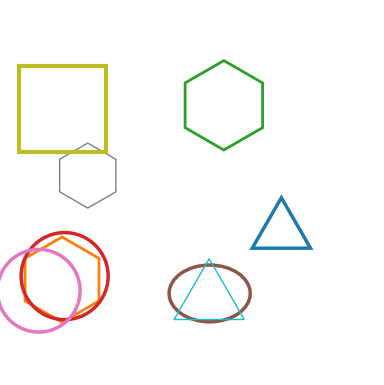[{"shape": "triangle", "thickness": 2.5, "radius": 0.44, "center": [0.731, 0.399]}, {"shape": "hexagon", "thickness": 2, "radius": 0.55, "center": [0.161, 0.274]}, {"shape": "hexagon", "thickness": 2, "radius": 0.58, "center": [0.581, 0.726]}, {"shape": "circle", "thickness": 2.5, "radius": 0.57, "center": [0.168, 0.283]}, {"shape": "oval", "thickness": 2.5, "radius": 0.53, "center": [0.545, 0.238]}, {"shape": "circle", "thickness": 2.5, "radius": 0.54, "center": [0.101, 0.245]}, {"shape": "hexagon", "thickness": 1, "radius": 0.42, "center": [0.228, 0.544]}, {"shape": "square", "thickness": 3, "radius": 0.56, "center": [0.162, 0.717]}, {"shape": "triangle", "thickness": 1, "radius": 0.53, "center": [0.543, 0.223]}]